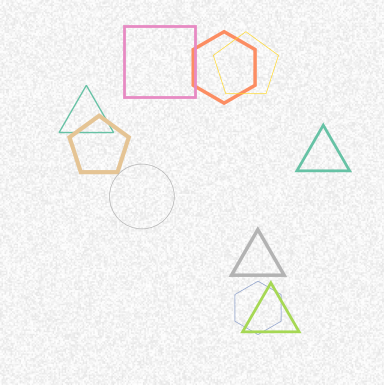[{"shape": "triangle", "thickness": 1, "radius": 0.41, "center": [0.224, 0.697]}, {"shape": "triangle", "thickness": 2, "radius": 0.4, "center": [0.84, 0.596]}, {"shape": "hexagon", "thickness": 2.5, "radius": 0.46, "center": [0.582, 0.825]}, {"shape": "hexagon", "thickness": 0.5, "radius": 0.35, "center": [0.67, 0.2]}, {"shape": "square", "thickness": 2, "radius": 0.46, "center": [0.414, 0.839]}, {"shape": "triangle", "thickness": 2, "radius": 0.42, "center": [0.704, 0.181]}, {"shape": "pentagon", "thickness": 0.5, "radius": 0.45, "center": [0.639, 0.829]}, {"shape": "pentagon", "thickness": 3, "radius": 0.41, "center": [0.258, 0.618]}, {"shape": "circle", "thickness": 0.5, "radius": 0.42, "center": [0.369, 0.49]}, {"shape": "triangle", "thickness": 2.5, "radius": 0.4, "center": [0.67, 0.325]}]